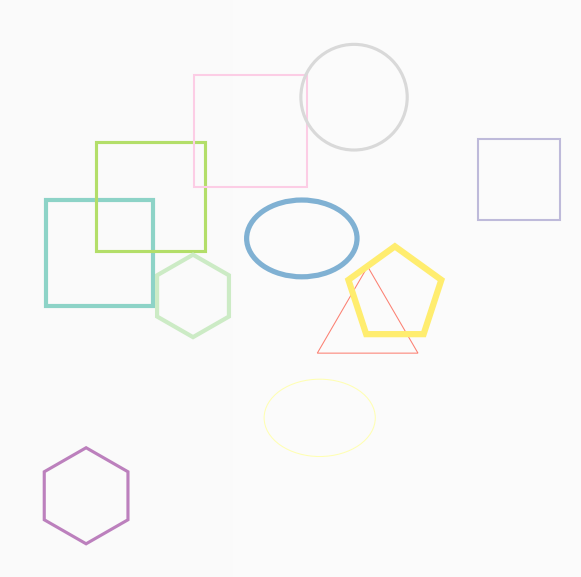[{"shape": "square", "thickness": 2, "radius": 0.46, "center": [0.171, 0.561]}, {"shape": "oval", "thickness": 0.5, "radius": 0.48, "center": [0.55, 0.276]}, {"shape": "square", "thickness": 1, "radius": 0.35, "center": [0.893, 0.688]}, {"shape": "triangle", "thickness": 0.5, "radius": 0.5, "center": [0.633, 0.438]}, {"shape": "oval", "thickness": 2.5, "radius": 0.47, "center": [0.519, 0.586]}, {"shape": "square", "thickness": 1.5, "radius": 0.47, "center": [0.259, 0.658]}, {"shape": "square", "thickness": 1, "radius": 0.49, "center": [0.431, 0.772]}, {"shape": "circle", "thickness": 1.5, "radius": 0.46, "center": [0.609, 0.831]}, {"shape": "hexagon", "thickness": 1.5, "radius": 0.42, "center": [0.148, 0.141]}, {"shape": "hexagon", "thickness": 2, "radius": 0.36, "center": [0.332, 0.487]}, {"shape": "pentagon", "thickness": 3, "radius": 0.42, "center": [0.679, 0.489]}]